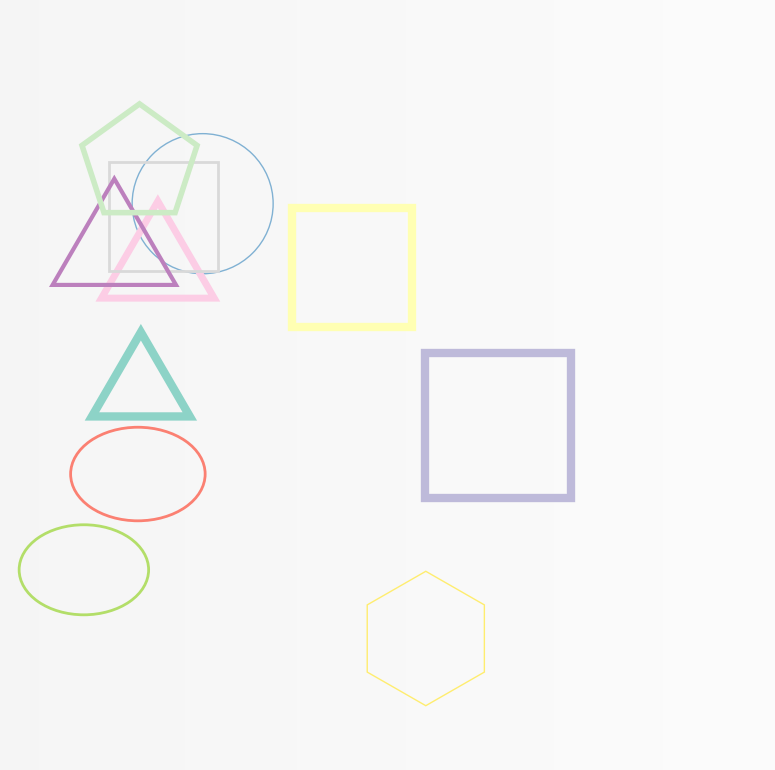[{"shape": "triangle", "thickness": 3, "radius": 0.36, "center": [0.182, 0.496]}, {"shape": "square", "thickness": 3, "radius": 0.39, "center": [0.455, 0.653]}, {"shape": "square", "thickness": 3, "radius": 0.47, "center": [0.642, 0.448]}, {"shape": "oval", "thickness": 1, "radius": 0.43, "center": [0.178, 0.384]}, {"shape": "circle", "thickness": 0.5, "radius": 0.45, "center": [0.261, 0.735]}, {"shape": "oval", "thickness": 1, "radius": 0.42, "center": [0.108, 0.26]}, {"shape": "triangle", "thickness": 2.5, "radius": 0.42, "center": [0.204, 0.655]}, {"shape": "square", "thickness": 1, "radius": 0.35, "center": [0.211, 0.719]}, {"shape": "triangle", "thickness": 1.5, "radius": 0.46, "center": [0.147, 0.676]}, {"shape": "pentagon", "thickness": 2, "radius": 0.39, "center": [0.18, 0.787]}, {"shape": "hexagon", "thickness": 0.5, "radius": 0.44, "center": [0.549, 0.171]}]